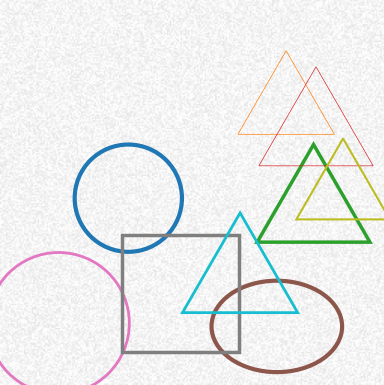[{"shape": "circle", "thickness": 3, "radius": 0.7, "center": [0.333, 0.485]}, {"shape": "triangle", "thickness": 0.5, "radius": 0.72, "center": [0.743, 0.724]}, {"shape": "triangle", "thickness": 2.5, "radius": 0.85, "center": [0.814, 0.456]}, {"shape": "triangle", "thickness": 0.5, "radius": 0.86, "center": [0.821, 0.655]}, {"shape": "oval", "thickness": 3, "radius": 0.85, "center": [0.719, 0.152]}, {"shape": "circle", "thickness": 2, "radius": 0.92, "center": [0.152, 0.16]}, {"shape": "square", "thickness": 2.5, "radius": 0.77, "center": [0.469, 0.238]}, {"shape": "triangle", "thickness": 1.5, "radius": 0.7, "center": [0.891, 0.5]}, {"shape": "triangle", "thickness": 2, "radius": 0.86, "center": [0.624, 0.274]}]